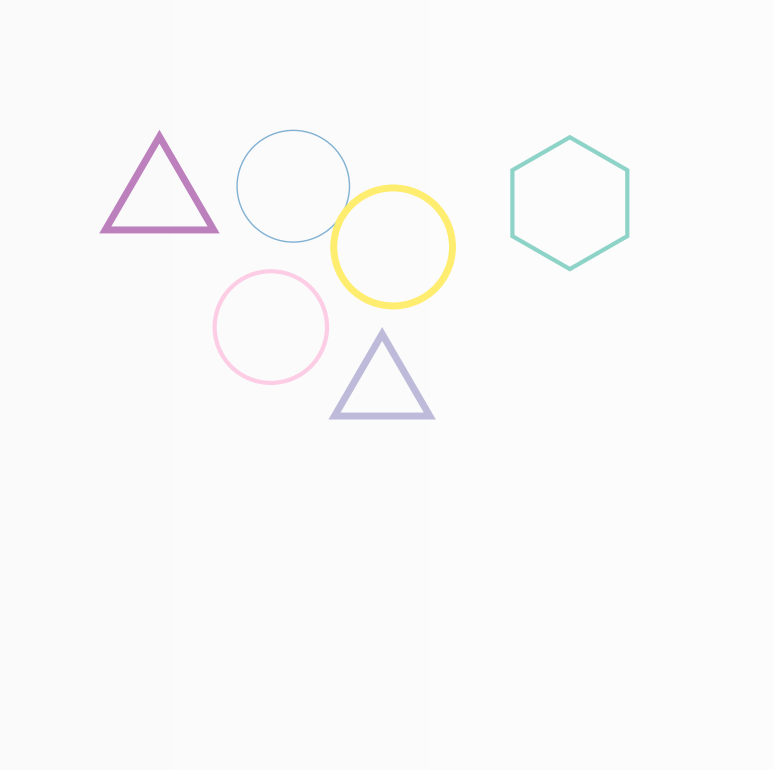[{"shape": "hexagon", "thickness": 1.5, "radius": 0.43, "center": [0.735, 0.736]}, {"shape": "triangle", "thickness": 2.5, "radius": 0.36, "center": [0.493, 0.495]}, {"shape": "circle", "thickness": 0.5, "radius": 0.36, "center": [0.378, 0.758]}, {"shape": "circle", "thickness": 1.5, "radius": 0.36, "center": [0.349, 0.575]}, {"shape": "triangle", "thickness": 2.5, "radius": 0.4, "center": [0.206, 0.742]}, {"shape": "circle", "thickness": 2.5, "radius": 0.38, "center": [0.507, 0.679]}]